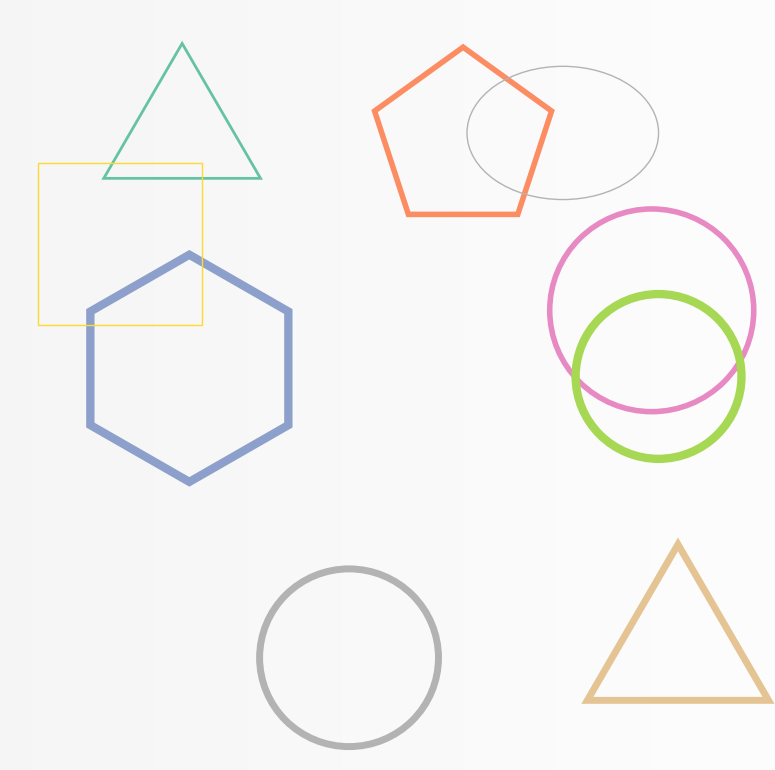[{"shape": "triangle", "thickness": 1, "radius": 0.58, "center": [0.235, 0.827]}, {"shape": "pentagon", "thickness": 2, "radius": 0.6, "center": [0.598, 0.819]}, {"shape": "hexagon", "thickness": 3, "radius": 0.74, "center": [0.244, 0.522]}, {"shape": "circle", "thickness": 2, "radius": 0.66, "center": [0.841, 0.597]}, {"shape": "circle", "thickness": 3, "radius": 0.54, "center": [0.85, 0.511]}, {"shape": "square", "thickness": 0.5, "radius": 0.53, "center": [0.154, 0.683]}, {"shape": "triangle", "thickness": 2.5, "radius": 0.67, "center": [0.875, 0.158]}, {"shape": "oval", "thickness": 0.5, "radius": 0.62, "center": [0.726, 0.827]}, {"shape": "circle", "thickness": 2.5, "radius": 0.58, "center": [0.45, 0.146]}]